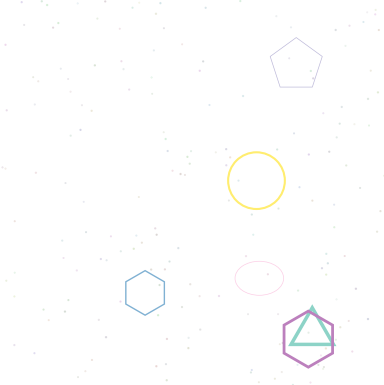[{"shape": "triangle", "thickness": 2.5, "radius": 0.32, "center": [0.811, 0.137]}, {"shape": "pentagon", "thickness": 0.5, "radius": 0.36, "center": [0.769, 0.831]}, {"shape": "hexagon", "thickness": 1, "radius": 0.29, "center": [0.377, 0.239]}, {"shape": "oval", "thickness": 0.5, "radius": 0.32, "center": [0.674, 0.277]}, {"shape": "hexagon", "thickness": 2, "radius": 0.36, "center": [0.801, 0.119]}, {"shape": "circle", "thickness": 1.5, "radius": 0.37, "center": [0.666, 0.531]}]